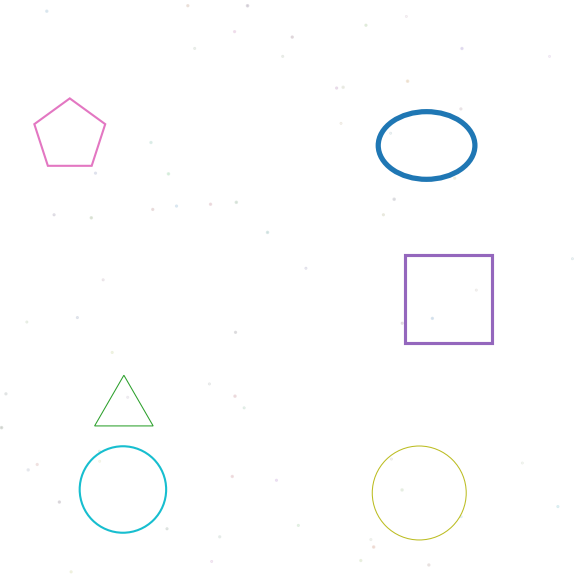[{"shape": "oval", "thickness": 2.5, "radius": 0.42, "center": [0.739, 0.747]}, {"shape": "triangle", "thickness": 0.5, "radius": 0.29, "center": [0.215, 0.291]}, {"shape": "square", "thickness": 1.5, "radius": 0.38, "center": [0.777, 0.481]}, {"shape": "pentagon", "thickness": 1, "radius": 0.32, "center": [0.121, 0.764]}, {"shape": "circle", "thickness": 0.5, "radius": 0.41, "center": [0.726, 0.145]}, {"shape": "circle", "thickness": 1, "radius": 0.37, "center": [0.213, 0.152]}]